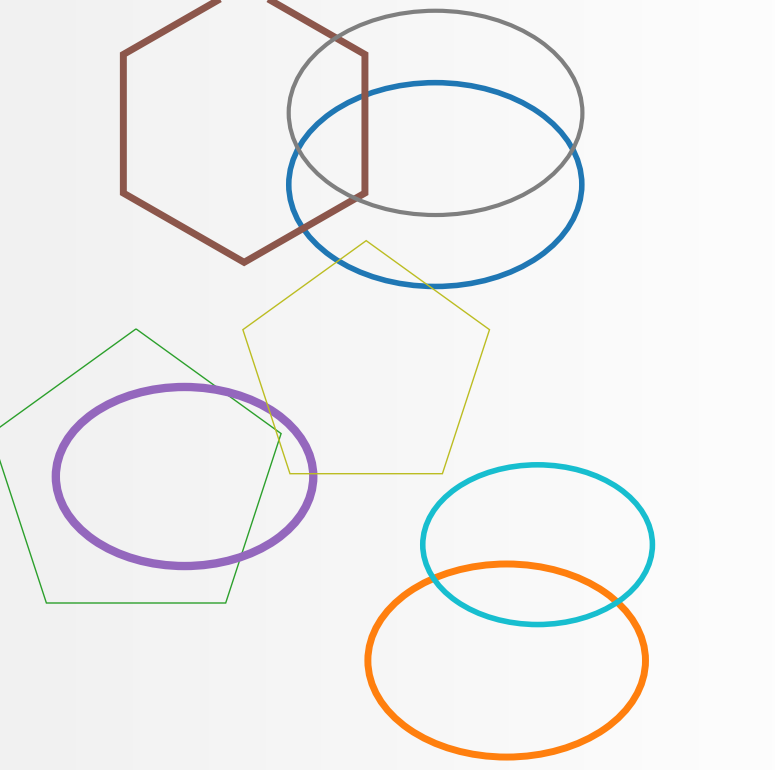[{"shape": "oval", "thickness": 2, "radius": 0.95, "center": [0.562, 0.76]}, {"shape": "oval", "thickness": 2.5, "radius": 0.9, "center": [0.654, 0.142]}, {"shape": "pentagon", "thickness": 0.5, "radius": 0.98, "center": [0.176, 0.376]}, {"shape": "oval", "thickness": 3, "radius": 0.83, "center": [0.238, 0.381]}, {"shape": "hexagon", "thickness": 2.5, "radius": 0.9, "center": [0.315, 0.839]}, {"shape": "oval", "thickness": 1.5, "radius": 0.95, "center": [0.562, 0.853]}, {"shape": "pentagon", "thickness": 0.5, "radius": 0.84, "center": [0.473, 0.52]}, {"shape": "oval", "thickness": 2, "radius": 0.74, "center": [0.694, 0.293]}]